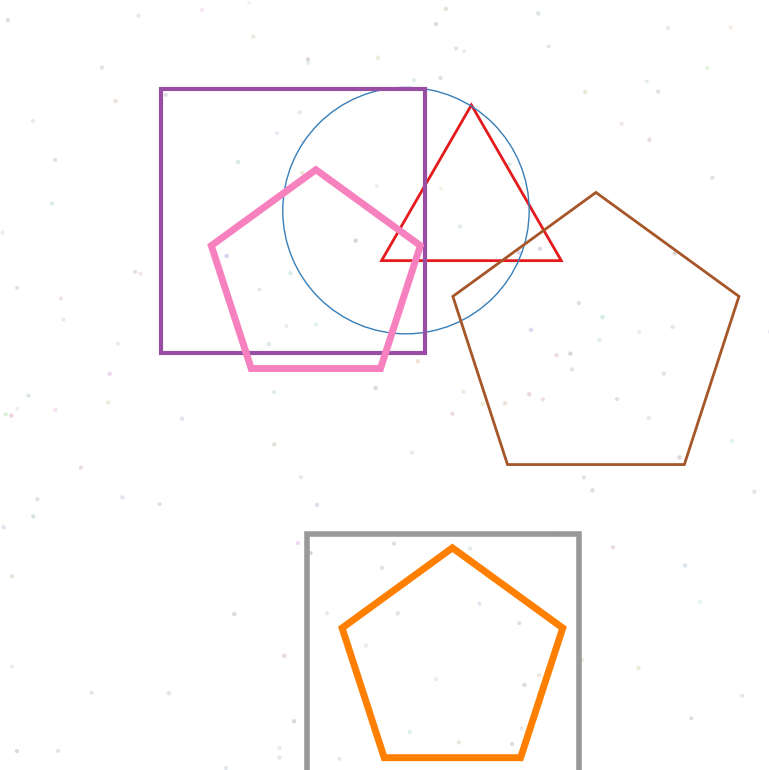[{"shape": "triangle", "thickness": 1, "radius": 0.67, "center": [0.612, 0.729]}, {"shape": "circle", "thickness": 0.5, "radius": 0.8, "center": [0.527, 0.726]}, {"shape": "square", "thickness": 1.5, "radius": 0.86, "center": [0.381, 0.713]}, {"shape": "pentagon", "thickness": 2.5, "radius": 0.75, "center": [0.588, 0.138]}, {"shape": "pentagon", "thickness": 1, "radius": 0.98, "center": [0.774, 0.555]}, {"shape": "pentagon", "thickness": 2.5, "radius": 0.71, "center": [0.41, 0.637]}, {"shape": "square", "thickness": 2, "radius": 0.88, "center": [0.575, 0.131]}]